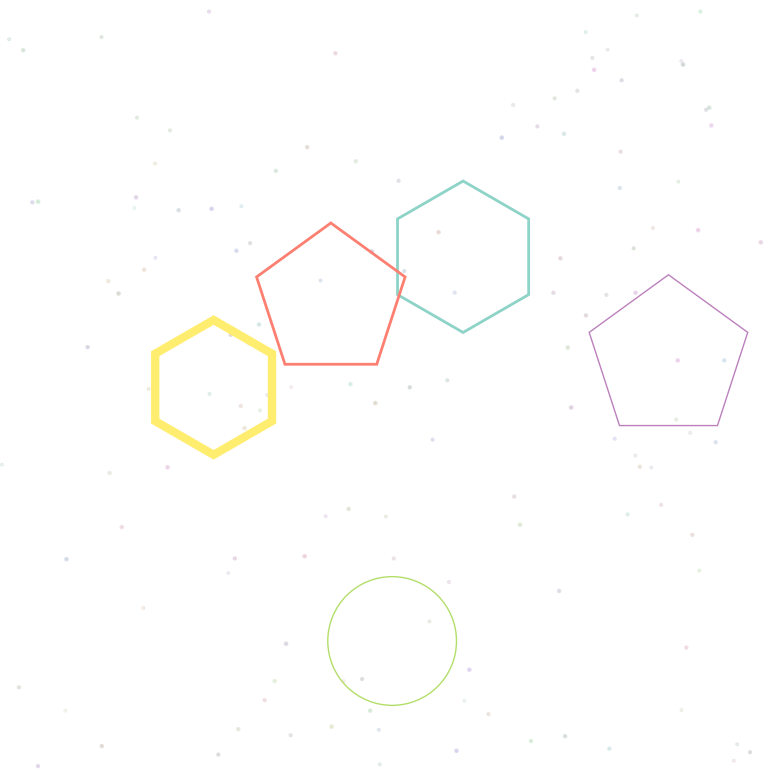[{"shape": "hexagon", "thickness": 1, "radius": 0.49, "center": [0.601, 0.667]}, {"shape": "pentagon", "thickness": 1, "radius": 0.51, "center": [0.43, 0.609]}, {"shape": "circle", "thickness": 0.5, "radius": 0.42, "center": [0.509, 0.168]}, {"shape": "pentagon", "thickness": 0.5, "radius": 0.54, "center": [0.868, 0.535]}, {"shape": "hexagon", "thickness": 3, "radius": 0.44, "center": [0.277, 0.497]}]